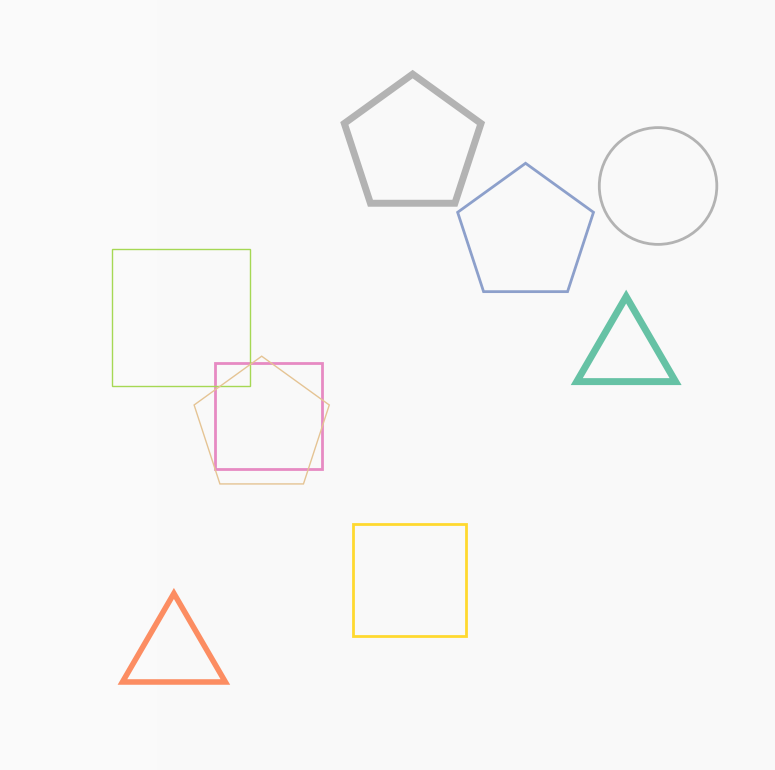[{"shape": "triangle", "thickness": 2.5, "radius": 0.37, "center": [0.808, 0.541]}, {"shape": "triangle", "thickness": 2, "radius": 0.38, "center": [0.224, 0.153]}, {"shape": "pentagon", "thickness": 1, "radius": 0.46, "center": [0.678, 0.696]}, {"shape": "square", "thickness": 1, "radius": 0.34, "center": [0.346, 0.46]}, {"shape": "square", "thickness": 0.5, "radius": 0.45, "center": [0.233, 0.588]}, {"shape": "square", "thickness": 1, "radius": 0.36, "center": [0.529, 0.247]}, {"shape": "pentagon", "thickness": 0.5, "radius": 0.46, "center": [0.338, 0.446]}, {"shape": "circle", "thickness": 1, "radius": 0.38, "center": [0.849, 0.758]}, {"shape": "pentagon", "thickness": 2.5, "radius": 0.46, "center": [0.532, 0.811]}]